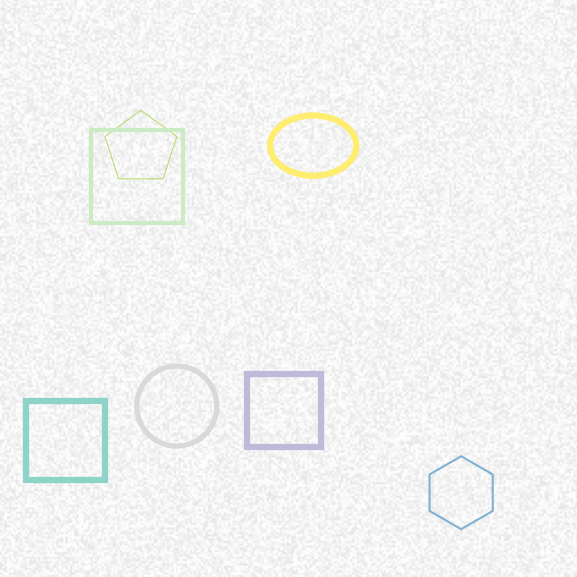[{"shape": "square", "thickness": 3, "radius": 0.34, "center": [0.114, 0.236]}, {"shape": "square", "thickness": 3, "radius": 0.32, "center": [0.492, 0.288]}, {"shape": "hexagon", "thickness": 1, "radius": 0.32, "center": [0.799, 0.146]}, {"shape": "pentagon", "thickness": 0.5, "radius": 0.33, "center": [0.244, 0.742]}, {"shape": "circle", "thickness": 2.5, "radius": 0.35, "center": [0.306, 0.296]}, {"shape": "square", "thickness": 2, "radius": 0.4, "center": [0.237, 0.693]}, {"shape": "oval", "thickness": 3, "radius": 0.37, "center": [0.542, 0.747]}]